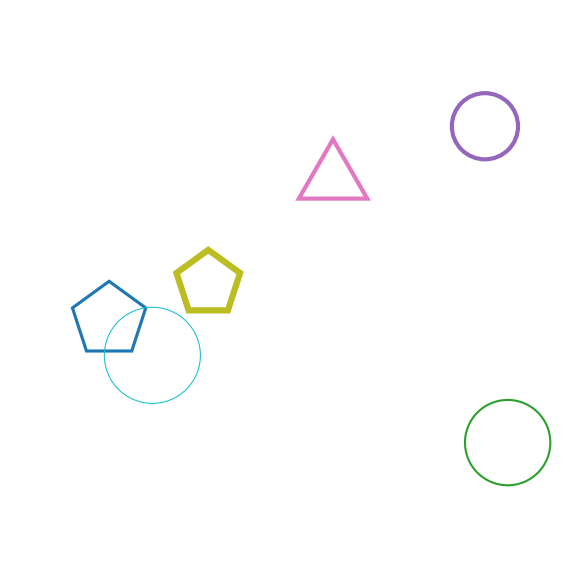[{"shape": "pentagon", "thickness": 1.5, "radius": 0.33, "center": [0.189, 0.445]}, {"shape": "circle", "thickness": 1, "radius": 0.37, "center": [0.879, 0.233]}, {"shape": "circle", "thickness": 2, "radius": 0.29, "center": [0.84, 0.781]}, {"shape": "triangle", "thickness": 2, "radius": 0.34, "center": [0.577, 0.689]}, {"shape": "pentagon", "thickness": 3, "radius": 0.29, "center": [0.361, 0.509]}, {"shape": "circle", "thickness": 0.5, "radius": 0.42, "center": [0.264, 0.384]}]